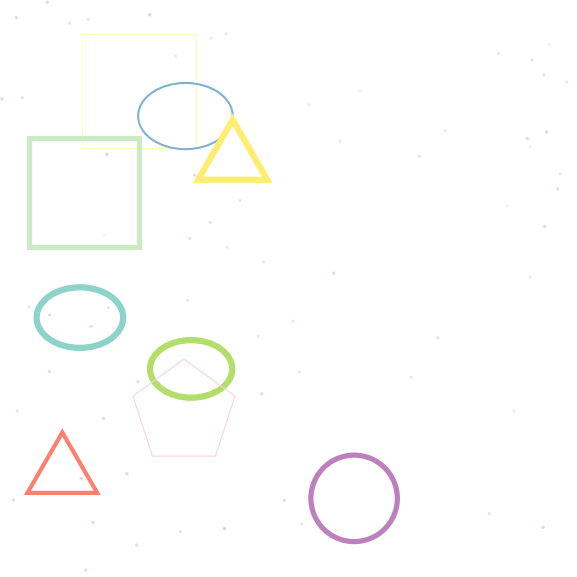[{"shape": "oval", "thickness": 3, "radius": 0.37, "center": [0.138, 0.449]}, {"shape": "square", "thickness": 0.5, "radius": 0.49, "center": [0.24, 0.842]}, {"shape": "triangle", "thickness": 2, "radius": 0.35, "center": [0.108, 0.181]}, {"shape": "oval", "thickness": 1, "radius": 0.41, "center": [0.321, 0.798]}, {"shape": "oval", "thickness": 3, "radius": 0.36, "center": [0.331, 0.36]}, {"shape": "pentagon", "thickness": 0.5, "radius": 0.46, "center": [0.319, 0.284]}, {"shape": "circle", "thickness": 2.5, "radius": 0.37, "center": [0.613, 0.136]}, {"shape": "square", "thickness": 2.5, "radius": 0.47, "center": [0.145, 0.666]}, {"shape": "triangle", "thickness": 3, "radius": 0.35, "center": [0.403, 0.723]}]